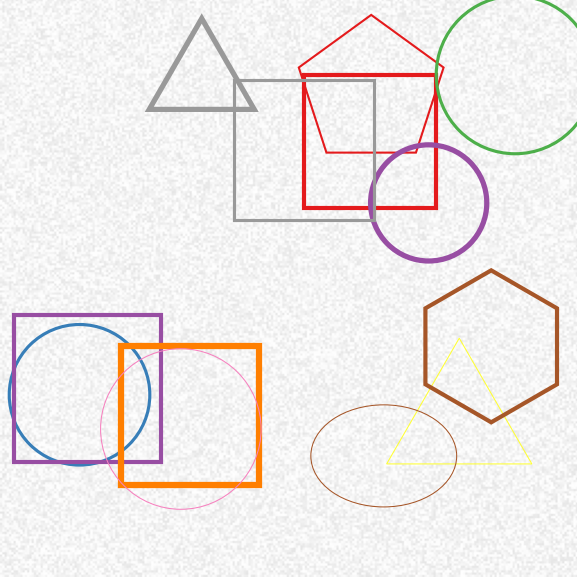[{"shape": "pentagon", "thickness": 1, "radius": 0.66, "center": [0.643, 0.842]}, {"shape": "square", "thickness": 2, "radius": 0.57, "center": [0.641, 0.754]}, {"shape": "circle", "thickness": 1.5, "radius": 0.61, "center": [0.138, 0.316]}, {"shape": "circle", "thickness": 1.5, "radius": 0.68, "center": [0.892, 0.869]}, {"shape": "circle", "thickness": 2.5, "radius": 0.5, "center": [0.742, 0.648]}, {"shape": "square", "thickness": 2, "radius": 0.64, "center": [0.151, 0.327]}, {"shape": "square", "thickness": 3, "radius": 0.6, "center": [0.329, 0.279]}, {"shape": "triangle", "thickness": 0.5, "radius": 0.73, "center": [0.795, 0.268]}, {"shape": "hexagon", "thickness": 2, "radius": 0.66, "center": [0.851, 0.399]}, {"shape": "oval", "thickness": 0.5, "radius": 0.63, "center": [0.665, 0.21]}, {"shape": "circle", "thickness": 0.5, "radius": 0.7, "center": [0.313, 0.256]}, {"shape": "triangle", "thickness": 2.5, "radius": 0.52, "center": [0.349, 0.862]}, {"shape": "square", "thickness": 1.5, "radius": 0.61, "center": [0.527, 0.739]}]